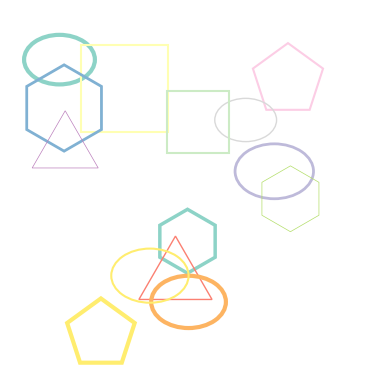[{"shape": "hexagon", "thickness": 2.5, "radius": 0.41, "center": [0.487, 0.373]}, {"shape": "oval", "thickness": 3, "radius": 0.46, "center": [0.155, 0.845]}, {"shape": "square", "thickness": 1.5, "radius": 0.57, "center": [0.323, 0.77]}, {"shape": "oval", "thickness": 2, "radius": 0.51, "center": [0.712, 0.555]}, {"shape": "triangle", "thickness": 1, "radius": 0.55, "center": [0.456, 0.277]}, {"shape": "hexagon", "thickness": 2, "radius": 0.56, "center": [0.166, 0.719]}, {"shape": "oval", "thickness": 3, "radius": 0.49, "center": [0.49, 0.216]}, {"shape": "hexagon", "thickness": 0.5, "radius": 0.43, "center": [0.754, 0.484]}, {"shape": "pentagon", "thickness": 1.5, "radius": 0.48, "center": [0.748, 0.792]}, {"shape": "oval", "thickness": 1, "radius": 0.4, "center": [0.638, 0.688]}, {"shape": "triangle", "thickness": 0.5, "radius": 0.5, "center": [0.169, 0.613]}, {"shape": "square", "thickness": 1.5, "radius": 0.4, "center": [0.515, 0.682]}, {"shape": "pentagon", "thickness": 3, "radius": 0.46, "center": [0.262, 0.133]}, {"shape": "oval", "thickness": 1.5, "radius": 0.5, "center": [0.389, 0.284]}]